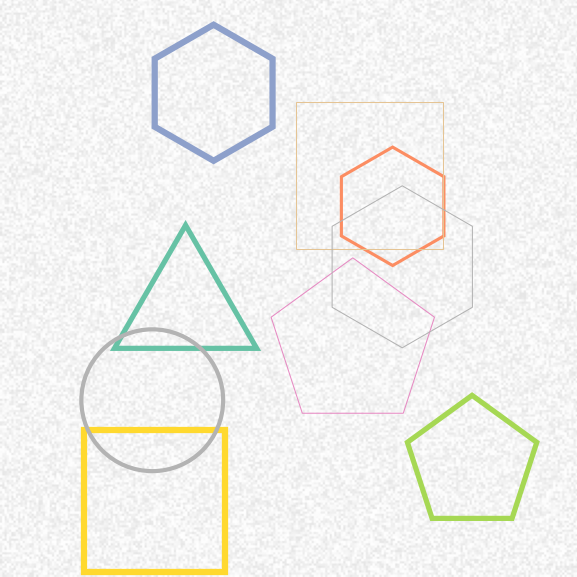[{"shape": "triangle", "thickness": 2.5, "radius": 0.71, "center": [0.321, 0.467]}, {"shape": "hexagon", "thickness": 1.5, "radius": 0.51, "center": [0.68, 0.642]}, {"shape": "hexagon", "thickness": 3, "radius": 0.59, "center": [0.37, 0.839]}, {"shape": "pentagon", "thickness": 0.5, "radius": 0.74, "center": [0.611, 0.404]}, {"shape": "pentagon", "thickness": 2.5, "radius": 0.59, "center": [0.817, 0.197]}, {"shape": "square", "thickness": 3, "radius": 0.61, "center": [0.268, 0.132]}, {"shape": "square", "thickness": 0.5, "radius": 0.64, "center": [0.639, 0.695]}, {"shape": "hexagon", "thickness": 0.5, "radius": 0.7, "center": [0.697, 0.537]}, {"shape": "circle", "thickness": 2, "radius": 0.61, "center": [0.264, 0.306]}]